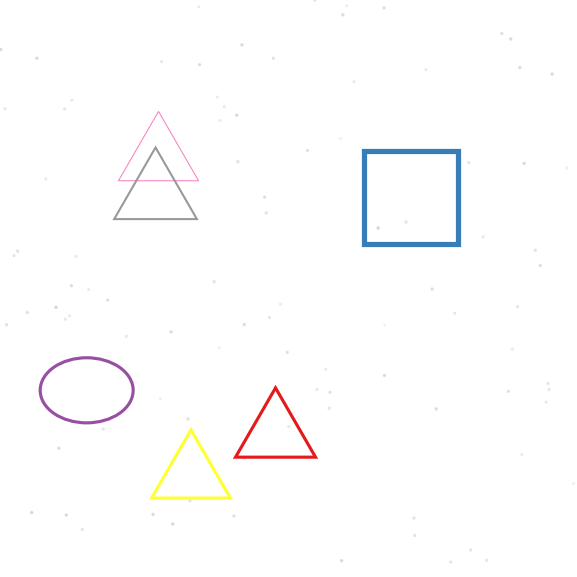[{"shape": "triangle", "thickness": 1.5, "radius": 0.4, "center": [0.477, 0.247]}, {"shape": "square", "thickness": 2.5, "radius": 0.4, "center": [0.712, 0.657]}, {"shape": "oval", "thickness": 1.5, "radius": 0.4, "center": [0.15, 0.323]}, {"shape": "triangle", "thickness": 1.5, "radius": 0.39, "center": [0.331, 0.176]}, {"shape": "triangle", "thickness": 0.5, "radius": 0.4, "center": [0.274, 0.726]}, {"shape": "triangle", "thickness": 1, "radius": 0.41, "center": [0.269, 0.661]}]